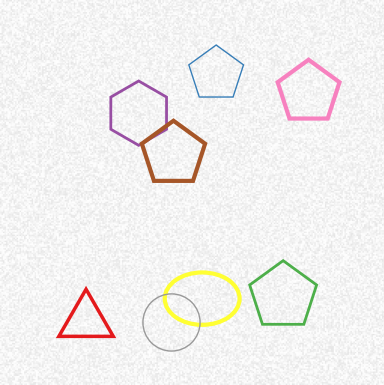[{"shape": "triangle", "thickness": 2.5, "radius": 0.41, "center": [0.224, 0.167]}, {"shape": "pentagon", "thickness": 1, "radius": 0.37, "center": [0.561, 0.808]}, {"shape": "pentagon", "thickness": 2, "radius": 0.46, "center": [0.735, 0.232]}, {"shape": "hexagon", "thickness": 2, "radius": 0.42, "center": [0.36, 0.706]}, {"shape": "oval", "thickness": 3, "radius": 0.49, "center": [0.525, 0.224]}, {"shape": "pentagon", "thickness": 3, "radius": 0.43, "center": [0.451, 0.6]}, {"shape": "pentagon", "thickness": 3, "radius": 0.42, "center": [0.802, 0.76]}, {"shape": "circle", "thickness": 1, "radius": 0.37, "center": [0.445, 0.162]}]